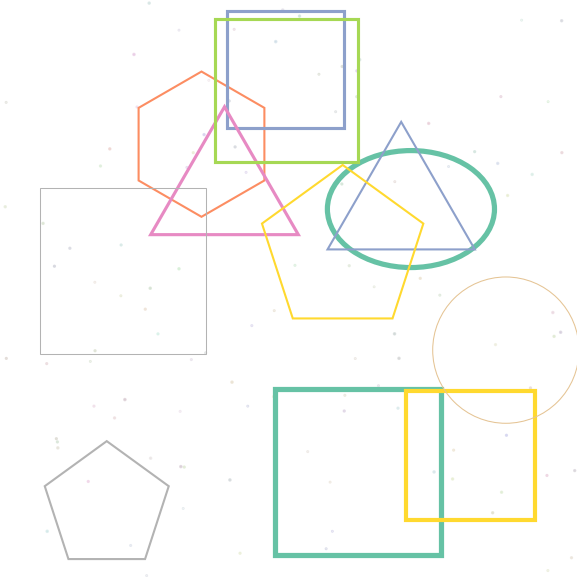[{"shape": "square", "thickness": 2.5, "radius": 0.72, "center": [0.62, 0.181]}, {"shape": "oval", "thickness": 2.5, "radius": 0.72, "center": [0.712, 0.637]}, {"shape": "hexagon", "thickness": 1, "radius": 0.63, "center": [0.349, 0.749]}, {"shape": "square", "thickness": 1.5, "radius": 0.51, "center": [0.495, 0.878]}, {"shape": "triangle", "thickness": 1, "radius": 0.74, "center": [0.695, 0.641]}, {"shape": "triangle", "thickness": 1.5, "radius": 0.74, "center": [0.389, 0.667]}, {"shape": "square", "thickness": 1.5, "radius": 0.62, "center": [0.496, 0.842]}, {"shape": "pentagon", "thickness": 1, "radius": 0.73, "center": [0.593, 0.567]}, {"shape": "square", "thickness": 2, "radius": 0.56, "center": [0.815, 0.21]}, {"shape": "circle", "thickness": 0.5, "radius": 0.63, "center": [0.876, 0.393]}, {"shape": "square", "thickness": 0.5, "radius": 0.72, "center": [0.212, 0.53]}, {"shape": "pentagon", "thickness": 1, "radius": 0.56, "center": [0.185, 0.122]}]